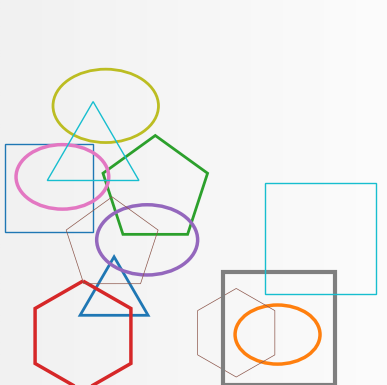[{"shape": "square", "thickness": 1, "radius": 0.57, "center": [0.127, 0.512]}, {"shape": "triangle", "thickness": 2, "radius": 0.51, "center": [0.294, 0.232]}, {"shape": "oval", "thickness": 2.5, "radius": 0.55, "center": [0.716, 0.131]}, {"shape": "pentagon", "thickness": 2, "radius": 0.71, "center": [0.401, 0.506]}, {"shape": "hexagon", "thickness": 2.5, "radius": 0.71, "center": [0.214, 0.127]}, {"shape": "oval", "thickness": 2.5, "radius": 0.65, "center": [0.38, 0.377]}, {"shape": "hexagon", "thickness": 0.5, "radius": 0.58, "center": [0.61, 0.136]}, {"shape": "pentagon", "thickness": 0.5, "radius": 0.62, "center": [0.289, 0.364]}, {"shape": "oval", "thickness": 2.5, "radius": 0.6, "center": [0.161, 0.541]}, {"shape": "square", "thickness": 3, "radius": 0.73, "center": [0.72, 0.147]}, {"shape": "oval", "thickness": 2, "radius": 0.68, "center": [0.273, 0.725]}, {"shape": "square", "thickness": 1, "radius": 0.72, "center": [0.827, 0.38]}, {"shape": "triangle", "thickness": 1, "radius": 0.68, "center": [0.24, 0.599]}]